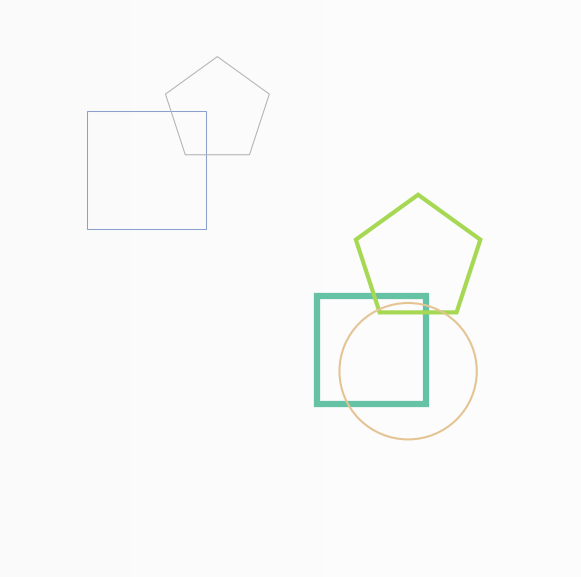[{"shape": "square", "thickness": 3, "radius": 0.47, "center": [0.64, 0.393]}, {"shape": "square", "thickness": 0.5, "radius": 0.51, "center": [0.252, 0.705]}, {"shape": "pentagon", "thickness": 2, "radius": 0.56, "center": [0.719, 0.549]}, {"shape": "circle", "thickness": 1, "radius": 0.59, "center": [0.702, 0.356]}, {"shape": "pentagon", "thickness": 0.5, "radius": 0.47, "center": [0.374, 0.807]}]